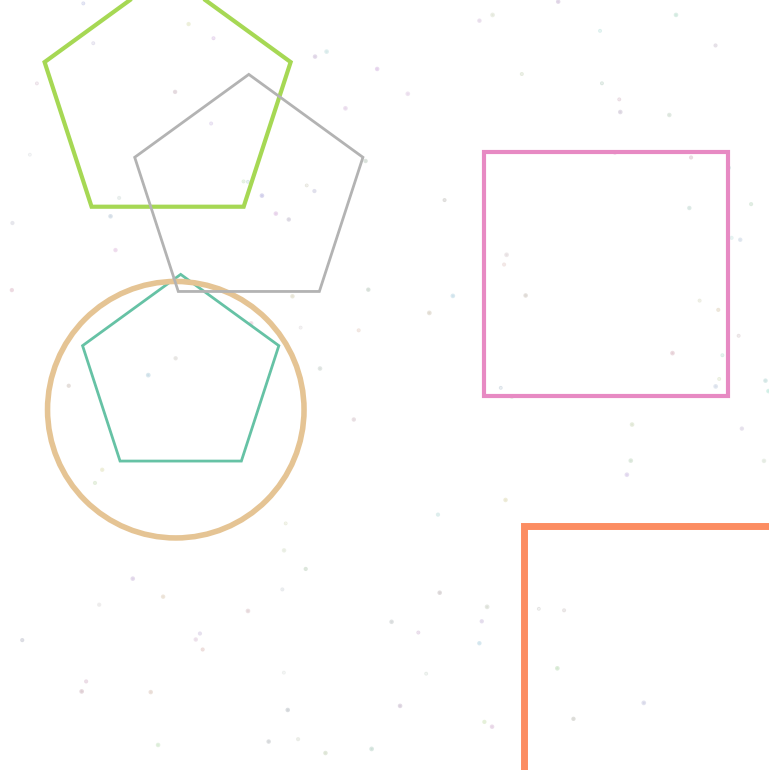[{"shape": "pentagon", "thickness": 1, "radius": 0.67, "center": [0.235, 0.51]}, {"shape": "square", "thickness": 2.5, "radius": 0.81, "center": [0.842, 0.155]}, {"shape": "square", "thickness": 1.5, "radius": 0.79, "center": [0.787, 0.645]}, {"shape": "pentagon", "thickness": 1.5, "radius": 0.84, "center": [0.218, 0.867]}, {"shape": "circle", "thickness": 2, "radius": 0.83, "center": [0.228, 0.468]}, {"shape": "pentagon", "thickness": 1, "radius": 0.78, "center": [0.323, 0.748]}]